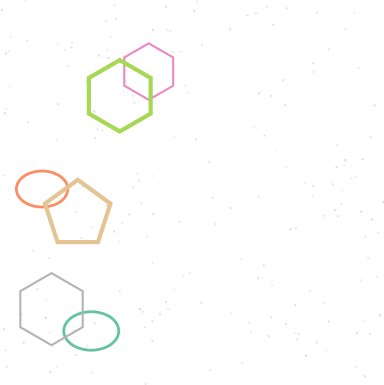[{"shape": "oval", "thickness": 2, "radius": 0.36, "center": [0.237, 0.14]}, {"shape": "oval", "thickness": 2, "radius": 0.33, "center": [0.109, 0.509]}, {"shape": "hexagon", "thickness": 1.5, "radius": 0.37, "center": [0.386, 0.814]}, {"shape": "hexagon", "thickness": 3, "radius": 0.46, "center": [0.311, 0.751]}, {"shape": "pentagon", "thickness": 3, "radius": 0.45, "center": [0.202, 0.444]}, {"shape": "hexagon", "thickness": 1.5, "radius": 0.47, "center": [0.134, 0.197]}]